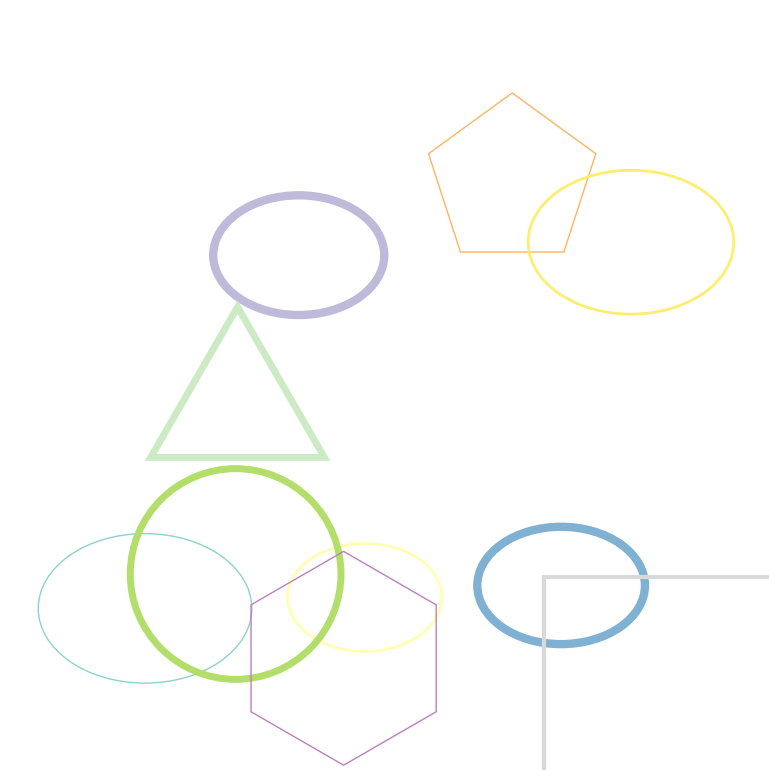[{"shape": "oval", "thickness": 0.5, "radius": 0.69, "center": [0.188, 0.21]}, {"shape": "oval", "thickness": 1, "radius": 0.5, "center": [0.474, 0.224]}, {"shape": "oval", "thickness": 3, "radius": 0.56, "center": [0.388, 0.669]}, {"shape": "oval", "thickness": 3, "radius": 0.54, "center": [0.729, 0.24]}, {"shape": "pentagon", "thickness": 0.5, "radius": 0.57, "center": [0.665, 0.765]}, {"shape": "circle", "thickness": 2.5, "radius": 0.68, "center": [0.306, 0.255]}, {"shape": "square", "thickness": 1.5, "radius": 0.74, "center": [0.854, 0.104]}, {"shape": "hexagon", "thickness": 0.5, "radius": 0.69, "center": [0.446, 0.145]}, {"shape": "triangle", "thickness": 2.5, "radius": 0.65, "center": [0.308, 0.471]}, {"shape": "oval", "thickness": 1, "radius": 0.67, "center": [0.819, 0.685]}]